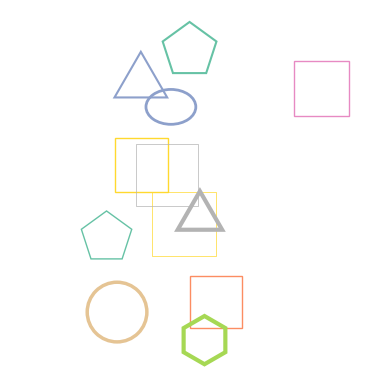[{"shape": "pentagon", "thickness": 1, "radius": 0.34, "center": [0.277, 0.383]}, {"shape": "pentagon", "thickness": 1.5, "radius": 0.37, "center": [0.492, 0.87]}, {"shape": "square", "thickness": 1, "radius": 0.33, "center": [0.561, 0.216]}, {"shape": "triangle", "thickness": 1.5, "radius": 0.4, "center": [0.366, 0.786]}, {"shape": "oval", "thickness": 2, "radius": 0.32, "center": [0.444, 0.722]}, {"shape": "square", "thickness": 1, "radius": 0.36, "center": [0.835, 0.77]}, {"shape": "hexagon", "thickness": 3, "radius": 0.31, "center": [0.531, 0.117]}, {"shape": "square", "thickness": 0.5, "radius": 0.42, "center": [0.478, 0.419]}, {"shape": "square", "thickness": 1, "radius": 0.35, "center": [0.368, 0.572]}, {"shape": "circle", "thickness": 2.5, "radius": 0.39, "center": [0.304, 0.189]}, {"shape": "square", "thickness": 0.5, "radius": 0.4, "center": [0.434, 0.545]}, {"shape": "triangle", "thickness": 3, "radius": 0.33, "center": [0.519, 0.437]}]